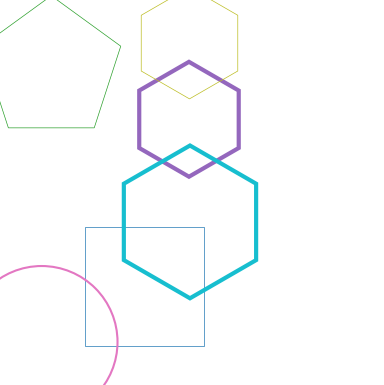[{"shape": "square", "thickness": 0.5, "radius": 0.77, "center": [0.374, 0.255]}, {"shape": "pentagon", "thickness": 0.5, "radius": 0.95, "center": [0.133, 0.821]}, {"shape": "hexagon", "thickness": 3, "radius": 0.75, "center": [0.491, 0.69]}, {"shape": "circle", "thickness": 1.5, "radius": 0.99, "center": [0.108, 0.112]}, {"shape": "hexagon", "thickness": 0.5, "radius": 0.72, "center": [0.492, 0.888]}, {"shape": "hexagon", "thickness": 3, "radius": 0.99, "center": [0.493, 0.424]}]